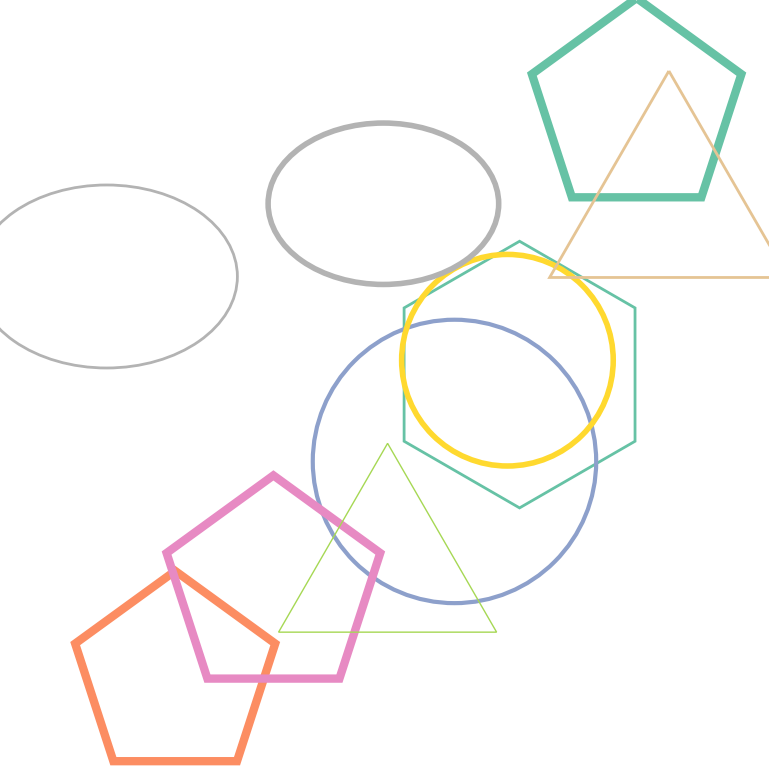[{"shape": "hexagon", "thickness": 1, "radius": 0.87, "center": [0.675, 0.514]}, {"shape": "pentagon", "thickness": 3, "radius": 0.72, "center": [0.827, 0.859]}, {"shape": "pentagon", "thickness": 3, "radius": 0.68, "center": [0.228, 0.122]}, {"shape": "circle", "thickness": 1.5, "radius": 0.92, "center": [0.59, 0.401]}, {"shape": "pentagon", "thickness": 3, "radius": 0.73, "center": [0.355, 0.237]}, {"shape": "triangle", "thickness": 0.5, "radius": 0.82, "center": [0.503, 0.261]}, {"shape": "circle", "thickness": 2, "radius": 0.69, "center": [0.659, 0.532]}, {"shape": "triangle", "thickness": 1, "radius": 0.89, "center": [0.869, 0.729]}, {"shape": "oval", "thickness": 2, "radius": 0.75, "center": [0.498, 0.735]}, {"shape": "oval", "thickness": 1, "radius": 0.85, "center": [0.139, 0.641]}]